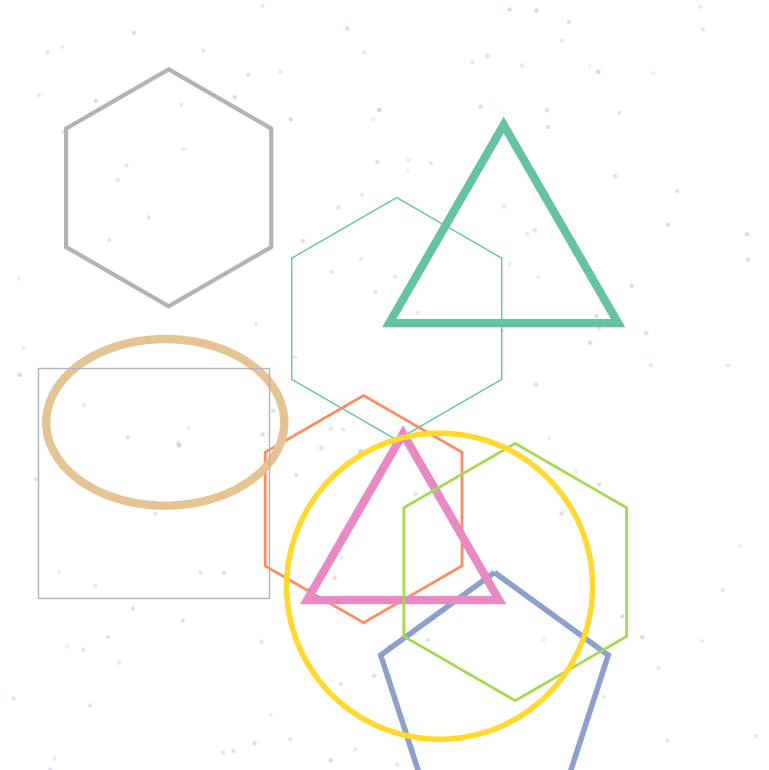[{"shape": "triangle", "thickness": 3, "radius": 0.86, "center": [0.654, 0.666]}, {"shape": "hexagon", "thickness": 0.5, "radius": 0.79, "center": [0.515, 0.586]}, {"shape": "hexagon", "thickness": 1, "radius": 0.74, "center": [0.472, 0.339]}, {"shape": "pentagon", "thickness": 2, "radius": 0.78, "center": [0.642, 0.101]}, {"shape": "triangle", "thickness": 3, "radius": 0.72, "center": [0.523, 0.293]}, {"shape": "hexagon", "thickness": 1, "radius": 0.84, "center": [0.669, 0.257]}, {"shape": "circle", "thickness": 2, "radius": 0.99, "center": [0.571, 0.239]}, {"shape": "oval", "thickness": 3, "radius": 0.77, "center": [0.215, 0.451]}, {"shape": "square", "thickness": 0.5, "radius": 0.75, "center": [0.199, 0.373]}, {"shape": "hexagon", "thickness": 1.5, "radius": 0.77, "center": [0.219, 0.756]}]